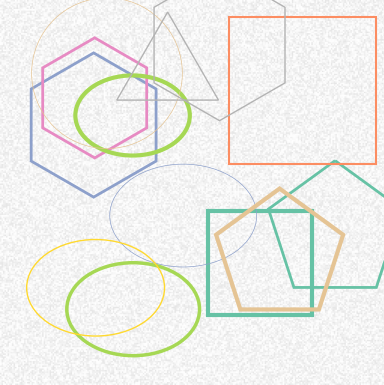[{"shape": "square", "thickness": 3, "radius": 0.67, "center": [0.675, 0.317]}, {"shape": "pentagon", "thickness": 2, "radius": 0.91, "center": [0.87, 0.401]}, {"shape": "square", "thickness": 1.5, "radius": 0.95, "center": [0.785, 0.765]}, {"shape": "hexagon", "thickness": 2, "radius": 0.94, "center": [0.243, 0.675]}, {"shape": "oval", "thickness": 0.5, "radius": 0.95, "center": [0.476, 0.44]}, {"shape": "hexagon", "thickness": 2, "radius": 0.78, "center": [0.246, 0.746]}, {"shape": "oval", "thickness": 2.5, "radius": 0.86, "center": [0.346, 0.197]}, {"shape": "oval", "thickness": 3, "radius": 0.74, "center": [0.344, 0.7]}, {"shape": "oval", "thickness": 1, "radius": 0.9, "center": [0.248, 0.253]}, {"shape": "pentagon", "thickness": 3, "radius": 0.87, "center": [0.726, 0.337]}, {"shape": "circle", "thickness": 0.5, "radius": 0.98, "center": [0.278, 0.81]}, {"shape": "triangle", "thickness": 1, "radius": 0.76, "center": [0.435, 0.816]}, {"shape": "hexagon", "thickness": 1, "radius": 0.98, "center": [0.57, 0.883]}]